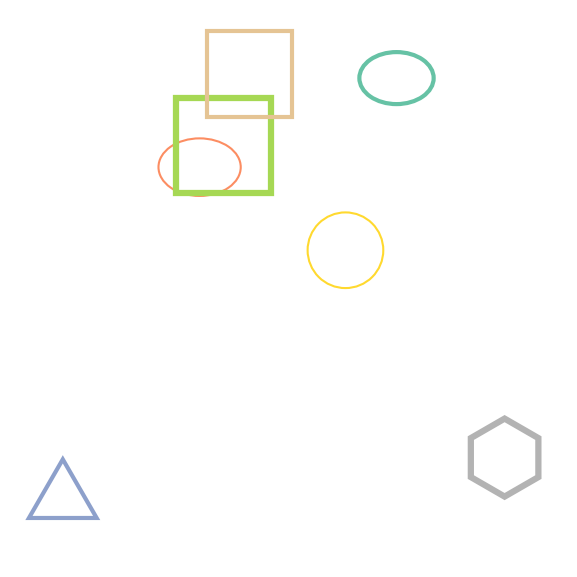[{"shape": "oval", "thickness": 2, "radius": 0.32, "center": [0.687, 0.864]}, {"shape": "oval", "thickness": 1, "radius": 0.36, "center": [0.346, 0.71]}, {"shape": "triangle", "thickness": 2, "radius": 0.34, "center": [0.109, 0.136]}, {"shape": "square", "thickness": 3, "radius": 0.41, "center": [0.387, 0.747]}, {"shape": "circle", "thickness": 1, "radius": 0.33, "center": [0.598, 0.566]}, {"shape": "square", "thickness": 2, "radius": 0.37, "center": [0.432, 0.871]}, {"shape": "hexagon", "thickness": 3, "radius": 0.34, "center": [0.874, 0.207]}]